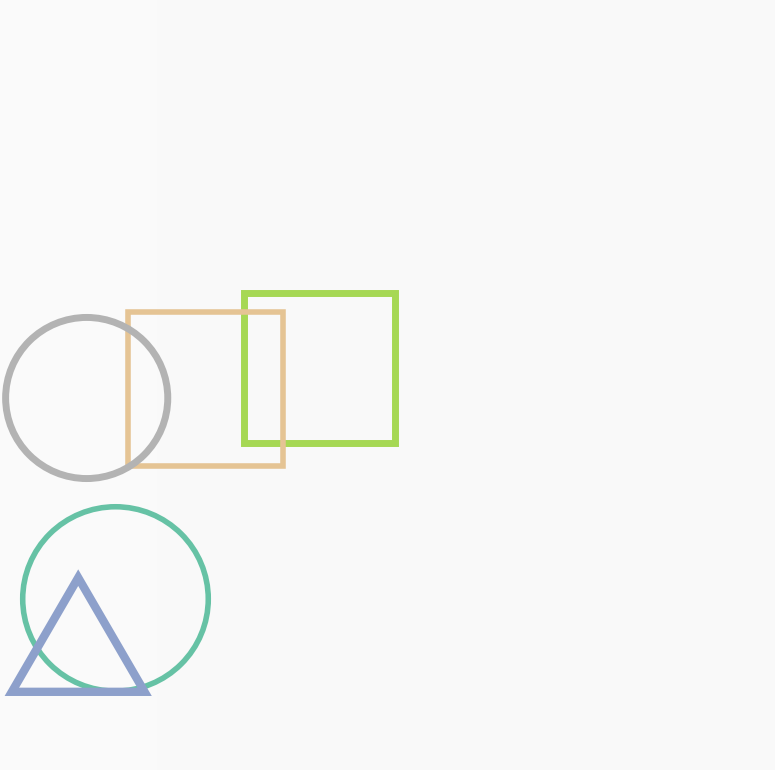[{"shape": "circle", "thickness": 2, "radius": 0.6, "center": [0.149, 0.222]}, {"shape": "triangle", "thickness": 3, "radius": 0.49, "center": [0.101, 0.151]}, {"shape": "square", "thickness": 2.5, "radius": 0.49, "center": [0.413, 0.522]}, {"shape": "square", "thickness": 2, "radius": 0.5, "center": [0.265, 0.495]}, {"shape": "circle", "thickness": 2.5, "radius": 0.52, "center": [0.112, 0.483]}]